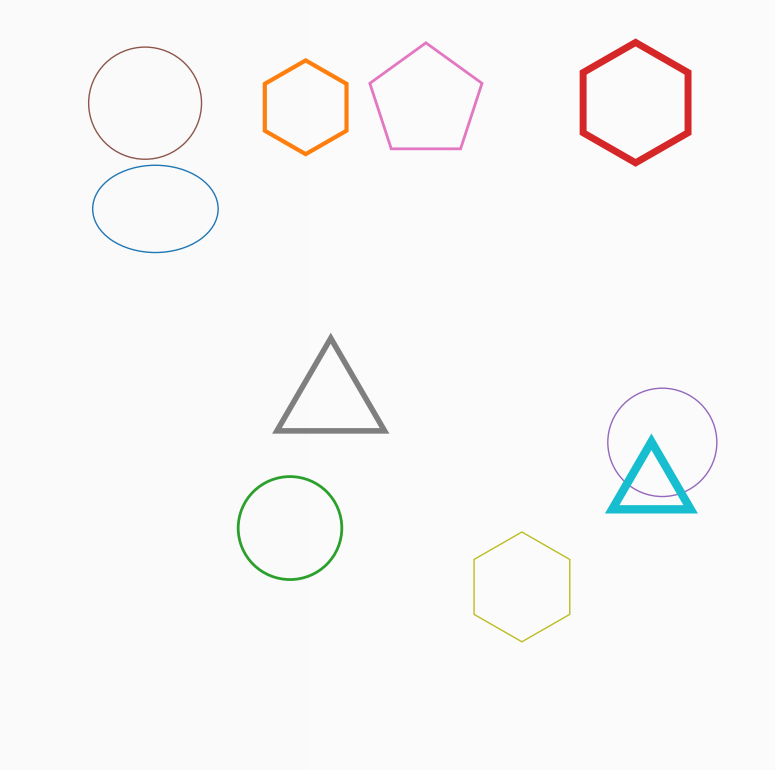[{"shape": "oval", "thickness": 0.5, "radius": 0.4, "center": [0.201, 0.729]}, {"shape": "hexagon", "thickness": 1.5, "radius": 0.3, "center": [0.394, 0.861]}, {"shape": "circle", "thickness": 1, "radius": 0.33, "center": [0.374, 0.314]}, {"shape": "hexagon", "thickness": 2.5, "radius": 0.39, "center": [0.82, 0.867]}, {"shape": "circle", "thickness": 0.5, "radius": 0.35, "center": [0.855, 0.426]}, {"shape": "circle", "thickness": 0.5, "radius": 0.36, "center": [0.187, 0.866]}, {"shape": "pentagon", "thickness": 1, "radius": 0.38, "center": [0.55, 0.868]}, {"shape": "triangle", "thickness": 2, "radius": 0.4, "center": [0.427, 0.481]}, {"shape": "hexagon", "thickness": 0.5, "radius": 0.36, "center": [0.673, 0.238]}, {"shape": "triangle", "thickness": 3, "radius": 0.29, "center": [0.841, 0.368]}]